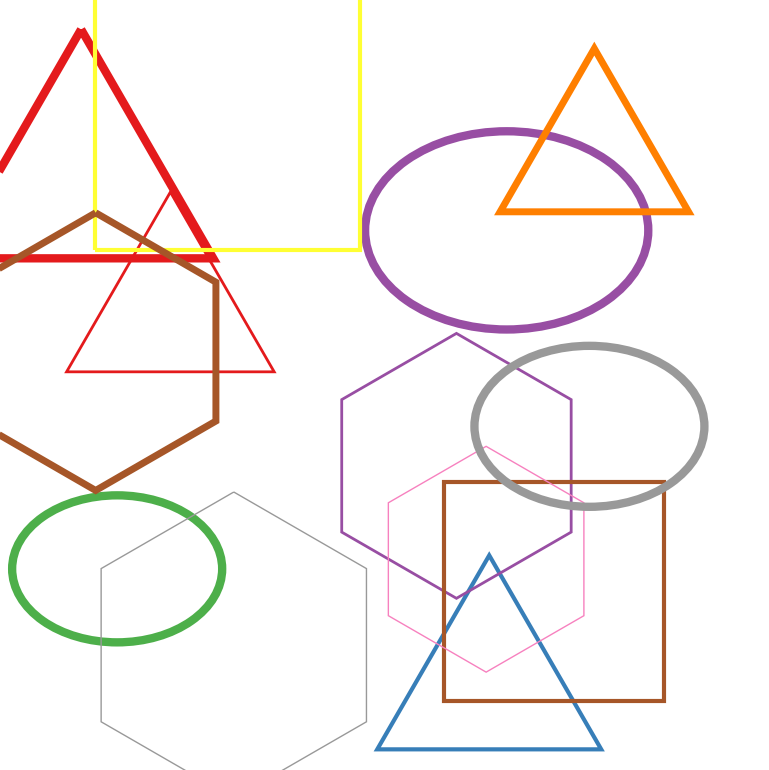[{"shape": "triangle", "thickness": 1, "radius": 0.78, "center": [0.221, 0.595]}, {"shape": "triangle", "thickness": 3, "radius": 0.99, "center": [0.105, 0.764]}, {"shape": "triangle", "thickness": 1.5, "radius": 0.84, "center": [0.635, 0.111]}, {"shape": "oval", "thickness": 3, "radius": 0.68, "center": [0.152, 0.261]}, {"shape": "hexagon", "thickness": 1, "radius": 0.86, "center": [0.593, 0.395]}, {"shape": "oval", "thickness": 3, "radius": 0.92, "center": [0.658, 0.701]}, {"shape": "triangle", "thickness": 2.5, "radius": 0.71, "center": [0.772, 0.796]}, {"shape": "square", "thickness": 1.5, "radius": 0.86, "center": [0.296, 0.848]}, {"shape": "hexagon", "thickness": 2.5, "radius": 0.9, "center": [0.124, 0.543]}, {"shape": "square", "thickness": 1.5, "radius": 0.71, "center": [0.72, 0.232]}, {"shape": "hexagon", "thickness": 0.5, "radius": 0.73, "center": [0.631, 0.274]}, {"shape": "oval", "thickness": 3, "radius": 0.75, "center": [0.765, 0.446]}, {"shape": "hexagon", "thickness": 0.5, "radius": 0.99, "center": [0.304, 0.162]}]